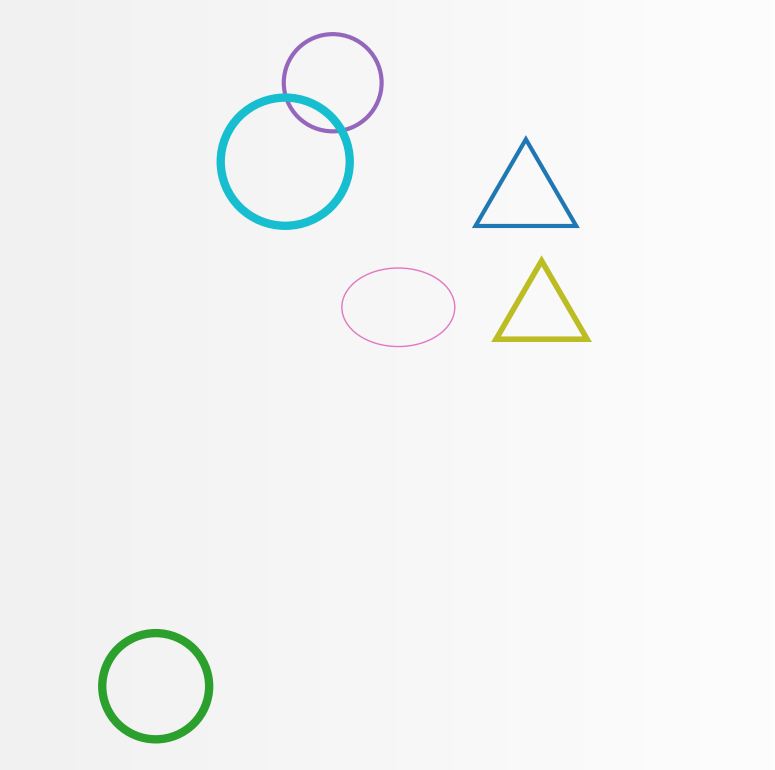[{"shape": "triangle", "thickness": 1.5, "radius": 0.38, "center": [0.679, 0.744]}, {"shape": "circle", "thickness": 3, "radius": 0.34, "center": [0.201, 0.109]}, {"shape": "circle", "thickness": 1.5, "radius": 0.32, "center": [0.429, 0.893]}, {"shape": "oval", "thickness": 0.5, "radius": 0.36, "center": [0.514, 0.601]}, {"shape": "triangle", "thickness": 2, "radius": 0.34, "center": [0.699, 0.593]}, {"shape": "circle", "thickness": 3, "radius": 0.42, "center": [0.368, 0.79]}]